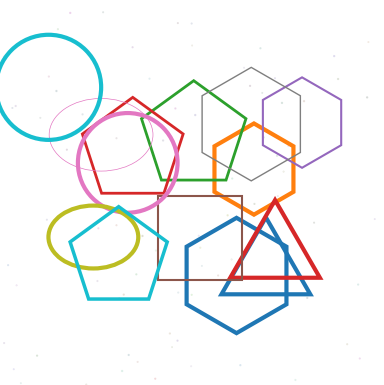[{"shape": "hexagon", "thickness": 3, "radius": 0.75, "center": [0.614, 0.284]}, {"shape": "triangle", "thickness": 3, "radius": 0.67, "center": [0.691, 0.302]}, {"shape": "hexagon", "thickness": 3, "radius": 0.59, "center": [0.66, 0.561]}, {"shape": "pentagon", "thickness": 2, "radius": 0.71, "center": [0.503, 0.648]}, {"shape": "pentagon", "thickness": 2, "radius": 0.69, "center": [0.345, 0.609]}, {"shape": "triangle", "thickness": 3, "radius": 0.67, "center": [0.714, 0.346]}, {"shape": "hexagon", "thickness": 1.5, "radius": 0.59, "center": [0.785, 0.682]}, {"shape": "square", "thickness": 1.5, "radius": 0.55, "center": [0.519, 0.382]}, {"shape": "circle", "thickness": 3, "radius": 0.65, "center": [0.332, 0.577]}, {"shape": "oval", "thickness": 0.5, "radius": 0.67, "center": [0.263, 0.65]}, {"shape": "hexagon", "thickness": 1, "radius": 0.74, "center": [0.653, 0.678]}, {"shape": "oval", "thickness": 3, "radius": 0.58, "center": [0.242, 0.384]}, {"shape": "pentagon", "thickness": 2.5, "radius": 0.66, "center": [0.308, 0.331]}, {"shape": "circle", "thickness": 3, "radius": 0.68, "center": [0.126, 0.773]}]